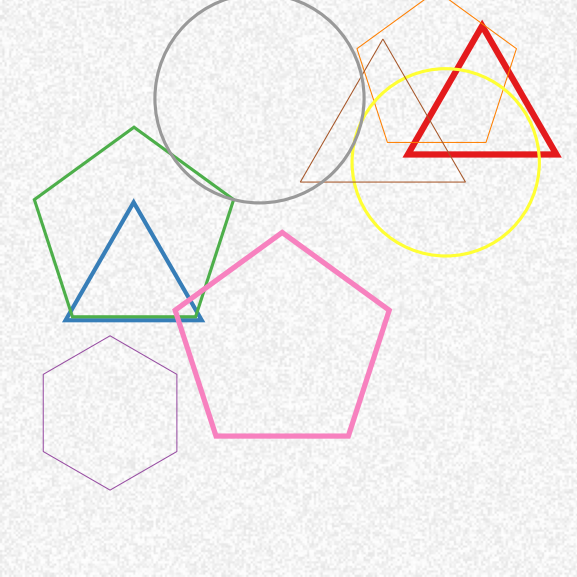[{"shape": "triangle", "thickness": 3, "radius": 0.74, "center": [0.835, 0.806]}, {"shape": "triangle", "thickness": 2, "radius": 0.68, "center": [0.231, 0.513]}, {"shape": "pentagon", "thickness": 1.5, "radius": 0.91, "center": [0.232, 0.597]}, {"shape": "hexagon", "thickness": 0.5, "radius": 0.67, "center": [0.191, 0.284]}, {"shape": "pentagon", "thickness": 0.5, "radius": 0.73, "center": [0.756, 0.87]}, {"shape": "circle", "thickness": 1.5, "radius": 0.81, "center": [0.772, 0.718]}, {"shape": "triangle", "thickness": 0.5, "radius": 0.83, "center": [0.663, 0.766]}, {"shape": "pentagon", "thickness": 2.5, "radius": 0.97, "center": [0.489, 0.402]}, {"shape": "circle", "thickness": 1.5, "radius": 0.91, "center": [0.449, 0.829]}]